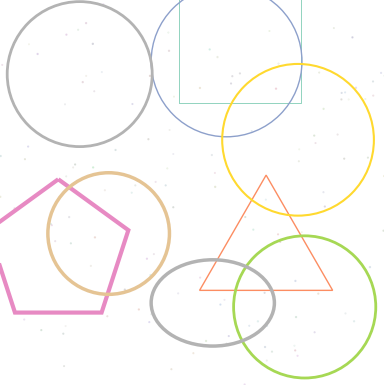[{"shape": "square", "thickness": 0.5, "radius": 0.79, "center": [0.623, 0.892]}, {"shape": "triangle", "thickness": 1, "radius": 1.0, "center": [0.691, 0.346]}, {"shape": "circle", "thickness": 1, "radius": 0.98, "center": [0.589, 0.841]}, {"shape": "pentagon", "thickness": 3, "radius": 0.96, "center": [0.151, 0.343]}, {"shape": "circle", "thickness": 2, "radius": 0.92, "center": [0.791, 0.203]}, {"shape": "circle", "thickness": 1.5, "radius": 0.99, "center": [0.774, 0.637]}, {"shape": "circle", "thickness": 2.5, "radius": 0.79, "center": [0.282, 0.393]}, {"shape": "circle", "thickness": 2, "radius": 0.94, "center": [0.207, 0.808]}, {"shape": "oval", "thickness": 2.5, "radius": 0.8, "center": [0.553, 0.213]}]